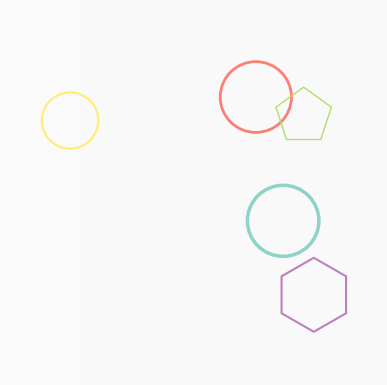[{"shape": "circle", "thickness": 2.5, "radius": 0.46, "center": [0.731, 0.426]}, {"shape": "circle", "thickness": 2, "radius": 0.46, "center": [0.66, 0.748]}, {"shape": "pentagon", "thickness": 1, "radius": 0.38, "center": [0.784, 0.698]}, {"shape": "hexagon", "thickness": 1.5, "radius": 0.48, "center": [0.81, 0.234]}, {"shape": "circle", "thickness": 1.5, "radius": 0.36, "center": [0.181, 0.687]}]